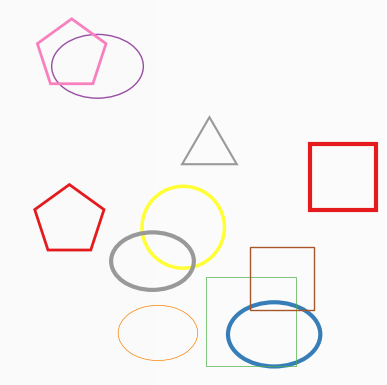[{"shape": "square", "thickness": 3, "radius": 0.43, "center": [0.886, 0.541]}, {"shape": "pentagon", "thickness": 2, "radius": 0.47, "center": [0.179, 0.427]}, {"shape": "oval", "thickness": 3, "radius": 0.6, "center": [0.707, 0.132]}, {"shape": "square", "thickness": 0.5, "radius": 0.58, "center": [0.648, 0.165]}, {"shape": "oval", "thickness": 1, "radius": 0.59, "center": [0.252, 0.828]}, {"shape": "oval", "thickness": 0.5, "radius": 0.51, "center": [0.407, 0.135]}, {"shape": "circle", "thickness": 2.5, "radius": 0.53, "center": [0.473, 0.41]}, {"shape": "square", "thickness": 1, "radius": 0.41, "center": [0.727, 0.276]}, {"shape": "pentagon", "thickness": 2, "radius": 0.47, "center": [0.185, 0.858]}, {"shape": "oval", "thickness": 3, "radius": 0.53, "center": [0.393, 0.322]}, {"shape": "triangle", "thickness": 1.5, "radius": 0.41, "center": [0.54, 0.614]}]